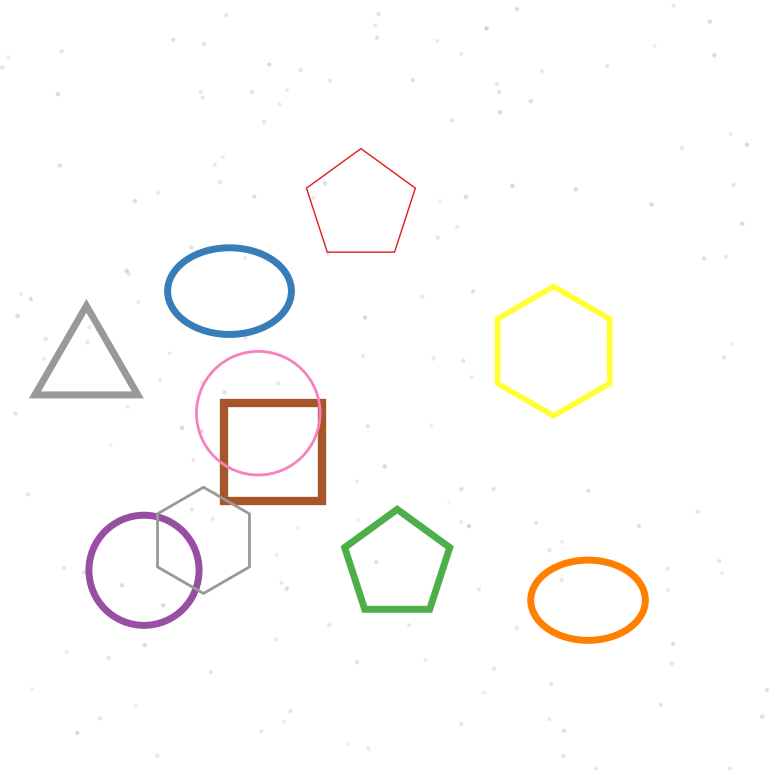[{"shape": "pentagon", "thickness": 0.5, "radius": 0.37, "center": [0.469, 0.733]}, {"shape": "oval", "thickness": 2.5, "radius": 0.4, "center": [0.298, 0.622]}, {"shape": "pentagon", "thickness": 2.5, "radius": 0.36, "center": [0.516, 0.267]}, {"shape": "circle", "thickness": 2.5, "radius": 0.36, "center": [0.187, 0.259]}, {"shape": "oval", "thickness": 2.5, "radius": 0.37, "center": [0.764, 0.22]}, {"shape": "hexagon", "thickness": 2, "radius": 0.42, "center": [0.719, 0.544]}, {"shape": "square", "thickness": 3, "radius": 0.32, "center": [0.354, 0.413]}, {"shape": "circle", "thickness": 1, "radius": 0.4, "center": [0.335, 0.463]}, {"shape": "triangle", "thickness": 2.5, "radius": 0.39, "center": [0.112, 0.526]}, {"shape": "hexagon", "thickness": 1, "radius": 0.34, "center": [0.264, 0.298]}]